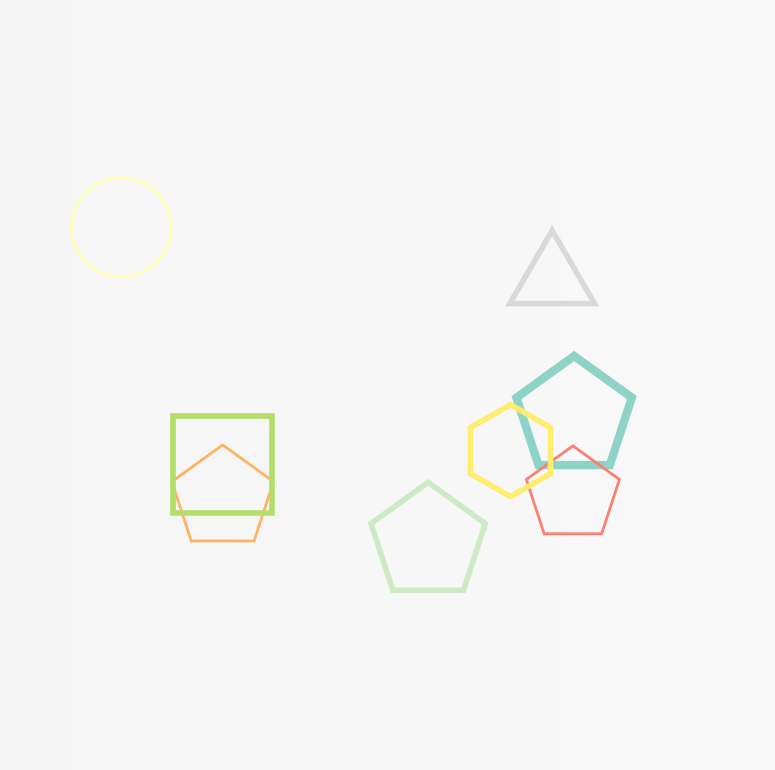[{"shape": "pentagon", "thickness": 3, "radius": 0.39, "center": [0.741, 0.459]}, {"shape": "circle", "thickness": 1, "radius": 0.32, "center": [0.157, 0.705]}, {"shape": "pentagon", "thickness": 1, "radius": 0.32, "center": [0.739, 0.358]}, {"shape": "pentagon", "thickness": 1, "radius": 0.34, "center": [0.287, 0.353]}, {"shape": "square", "thickness": 2, "radius": 0.32, "center": [0.287, 0.397]}, {"shape": "triangle", "thickness": 2, "radius": 0.32, "center": [0.712, 0.637]}, {"shape": "pentagon", "thickness": 2, "radius": 0.39, "center": [0.553, 0.296]}, {"shape": "hexagon", "thickness": 2, "radius": 0.3, "center": [0.659, 0.415]}]